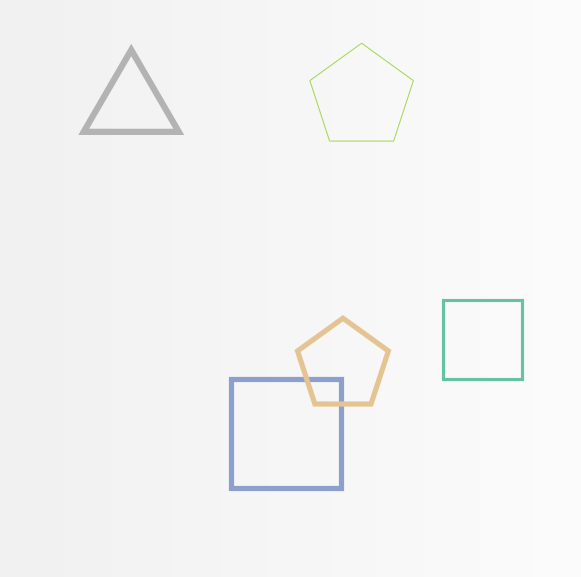[{"shape": "square", "thickness": 1.5, "radius": 0.34, "center": [0.83, 0.411]}, {"shape": "square", "thickness": 2.5, "radius": 0.47, "center": [0.492, 0.249]}, {"shape": "pentagon", "thickness": 0.5, "radius": 0.47, "center": [0.622, 0.831]}, {"shape": "pentagon", "thickness": 2.5, "radius": 0.41, "center": [0.59, 0.366]}, {"shape": "triangle", "thickness": 3, "radius": 0.47, "center": [0.226, 0.818]}]